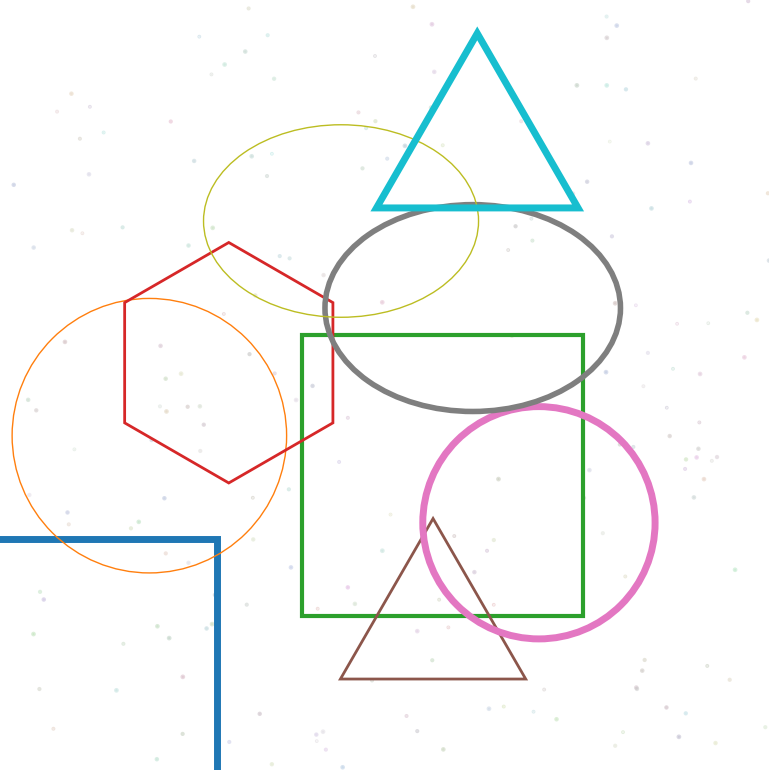[{"shape": "square", "thickness": 2.5, "radius": 0.87, "center": [0.107, 0.125]}, {"shape": "circle", "thickness": 0.5, "radius": 0.89, "center": [0.194, 0.434]}, {"shape": "square", "thickness": 1.5, "radius": 0.91, "center": [0.575, 0.382]}, {"shape": "hexagon", "thickness": 1, "radius": 0.78, "center": [0.297, 0.529]}, {"shape": "triangle", "thickness": 1, "radius": 0.69, "center": [0.562, 0.188]}, {"shape": "circle", "thickness": 2.5, "radius": 0.75, "center": [0.7, 0.321]}, {"shape": "oval", "thickness": 2, "radius": 0.96, "center": [0.614, 0.6]}, {"shape": "oval", "thickness": 0.5, "radius": 0.89, "center": [0.443, 0.713]}, {"shape": "triangle", "thickness": 2.5, "radius": 0.76, "center": [0.62, 0.806]}]